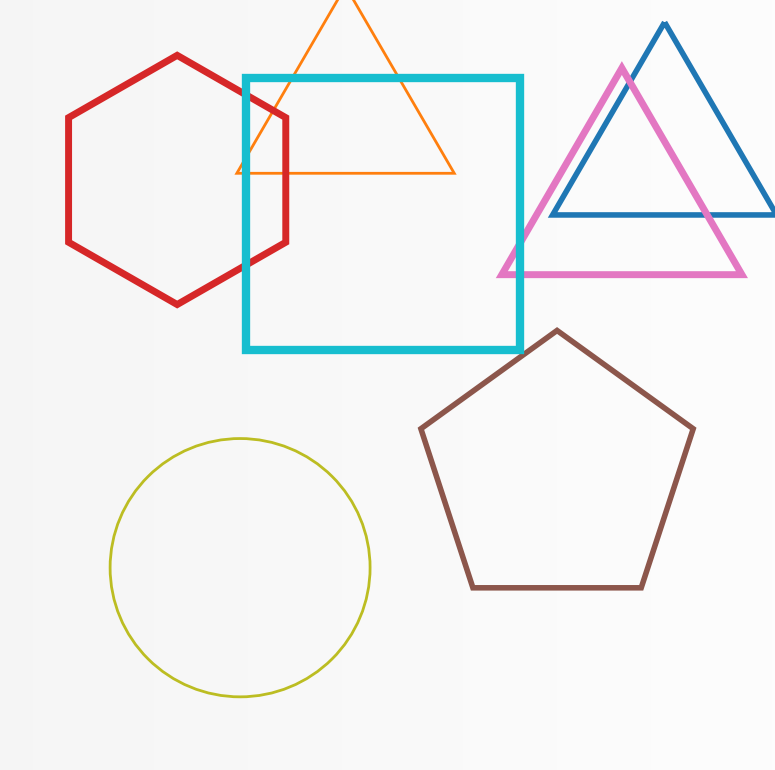[{"shape": "triangle", "thickness": 2, "radius": 0.83, "center": [0.858, 0.804]}, {"shape": "triangle", "thickness": 1, "radius": 0.81, "center": [0.446, 0.856]}, {"shape": "hexagon", "thickness": 2.5, "radius": 0.81, "center": [0.229, 0.766]}, {"shape": "pentagon", "thickness": 2, "radius": 0.92, "center": [0.719, 0.386]}, {"shape": "triangle", "thickness": 2.5, "radius": 0.89, "center": [0.802, 0.733]}, {"shape": "circle", "thickness": 1, "radius": 0.84, "center": [0.31, 0.263]}, {"shape": "square", "thickness": 3, "radius": 0.88, "center": [0.494, 0.722]}]